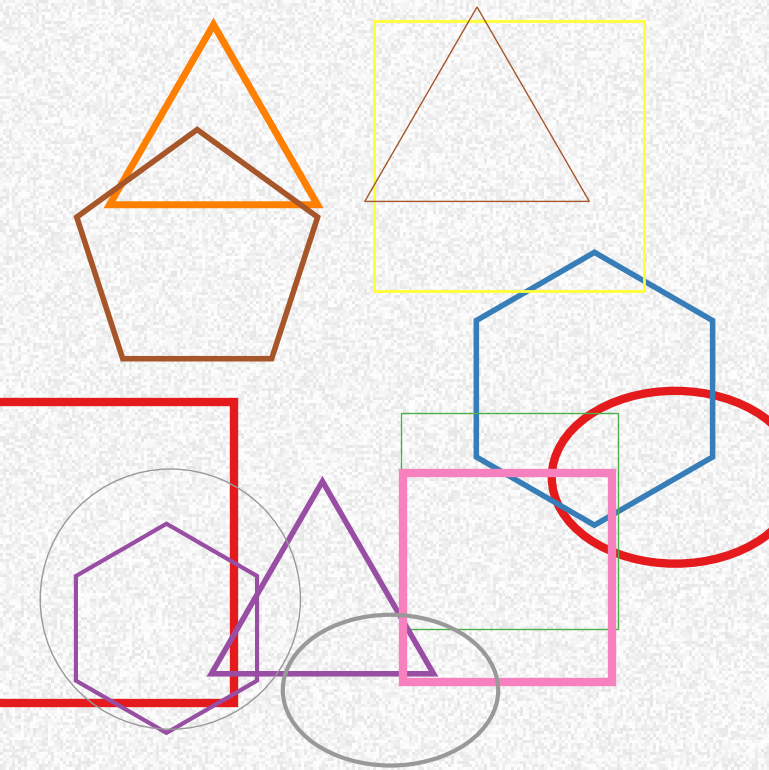[{"shape": "oval", "thickness": 3, "radius": 0.8, "center": [0.877, 0.38]}, {"shape": "square", "thickness": 3, "radius": 0.98, "center": [0.109, 0.283]}, {"shape": "hexagon", "thickness": 2, "radius": 0.89, "center": [0.772, 0.495]}, {"shape": "square", "thickness": 0.5, "radius": 0.7, "center": [0.662, 0.323]}, {"shape": "triangle", "thickness": 2, "radius": 0.83, "center": [0.419, 0.208]}, {"shape": "hexagon", "thickness": 1.5, "radius": 0.68, "center": [0.216, 0.184]}, {"shape": "triangle", "thickness": 2.5, "radius": 0.78, "center": [0.277, 0.812]}, {"shape": "square", "thickness": 1, "radius": 0.88, "center": [0.661, 0.798]}, {"shape": "pentagon", "thickness": 2, "radius": 0.82, "center": [0.256, 0.667]}, {"shape": "triangle", "thickness": 0.5, "radius": 0.84, "center": [0.62, 0.823]}, {"shape": "square", "thickness": 3, "radius": 0.68, "center": [0.66, 0.25]}, {"shape": "oval", "thickness": 1.5, "radius": 0.7, "center": [0.507, 0.104]}, {"shape": "circle", "thickness": 0.5, "radius": 0.84, "center": [0.221, 0.222]}]